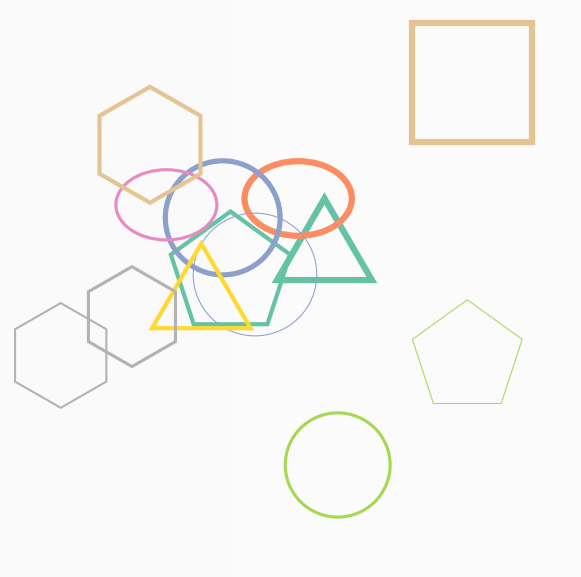[{"shape": "pentagon", "thickness": 2, "radius": 0.54, "center": [0.397, 0.525]}, {"shape": "triangle", "thickness": 3, "radius": 0.47, "center": [0.558, 0.561]}, {"shape": "oval", "thickness": 3, "radius": 0.46, "center": [0.513, 0.655]}, {"shape": "circle", "thickness": 2.5, "radius": 0.49, "center": [0.383, 0.622]}, {"shape": "circle", "thickness": 0.5, "radius": 0.53, "center": [0.439, 0.524]}, {"shape": "oval", "thickness": 1.5, "radius": 0.43, "center": [0.286, 0.644]}, {"shape": "pentagon", "thickness": 0.5, "radius": 0.5, "center": [0.804, 0.381]}, {"shape": "circle", "thickness": 1.5, "radius": 0.45, "center": [0.581, 0.194]}, {"shape": "triangle", "thickness": 2, "radius": 0.49, "center": [0.346, 0.48]}, {"shape": "square", "thickness": 3, "radius": 0.52, "center": [0.812, 0.856]}, {"shape": "hexagon", "thickness": 2, "radius": 0.5, "center": [0.258, 0.748]}, {"shape": "hexagon", "thickness": 1, "radius": 0.45, "center": [0.104, 0.384]}, {"shape": "hexagon", "thickness": 1.5, "radius": 0.43, "center": [0.227, 0.451]}]